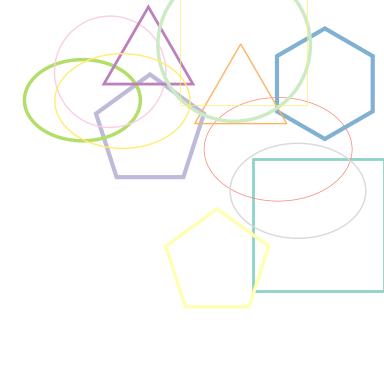[{"shape": "square", "thickness": 2, "radius": 0.85, "center": [0.828, 0.416]}, {"shape": "pentagon", "thickness": 2.5, "radius": 0.7, "center": [0.564, 0.317]}, {"shape": "pentagon", "thickness": 3, "radius": 0.74, "center": [0.39, 0.659]}, {"shape": "oval", "thickness": 0.5, "radius": 0.96, "center": [0.722, 0.612]}, {"shape": "hexagon", "thickness": 3, "radius": 0.72, "center": [0.844, 0.783]}, {"shape": "triangle", "thickness": 1, "radius": 0.69, "center": [0.625, 0.748]}, {"shape": "oval", "thickness": 2.5, "radius": 0.75, "center": [0.214, 0.74]}, {"shape": "circle", "thickness": 1, "radius": 0.72, "center": [0.286, 0.814]}, {"shape": "oval", "thickness": 1, "radius": 0.88, "center": [0.774, 0.504]}, {"shape": "triangle", "thickness": 2, "radius": 0.67, "center": [0.385, 0.848]}, {"shape": "circle", "thickness": 2.5, "radius": 0.99, "center": [0.608, 0.883]}, {"shape": "oval", "thickness": 1, "radius": 0.88, "center": [0.318, 0.737]}, {"shape": "square", "thickness": 0.5, "radius": 0.83, "center": [0.631, 0.893]}]